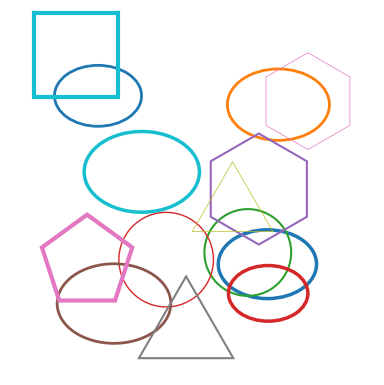[{"shape": "oval", "thickness": 2, "radius": 0.57, "center": [0.255, 0.751]}, {"shape": "oval", "thickness": 2.5, "radius": 0.64, "center": [0.695, 0.314]}, {"shape": "oval", "thickness": 2, "radius": 0.66, "center": [0.723, 0.728]}, {"shape": "circle", "thickness": 1.5, "radius": 0.56, "center": [0.644, 0.344]}, {"shape": "oval", "thickness": 2.5, "radius": 0.52, "center": [0.697, 0.238]}, {"shape": "circle", "thickness": 1, "radius": 0.61, "center": [0.432, 0.326]}, {"shape": "hexagon", "thickness": 1.5, "radius": 0.72, "center": [0.672, 0.509]}, {"shape": "oval", "thickness": 2, "radius": 0.74, "center": [0.296, 0.212]}, {"shape": "pentagon", "thickness": 3, "radius": 0.62, "center": [0.226, 0.319]}, {"shape": "hexagon", "thickness": 0.5, "radius": 0.63, "center": [0.8, 0.737]}, {"shape": "triangle", "thickness": 1.5, "radius": 0.71, "center": [0.483, 0.14]}, {"shape": "triangle", "thickness": 0.5, "radius": 0.6, "center": [0.604, 0.459]}, {"shape": "square", "thickness": 3, "radius": 0.54, "center": [0.197, 0.858]}, {"shape": "oval", "thickness": 2.5, "radius": 0.75, "center": [0.368, 0.554]}]